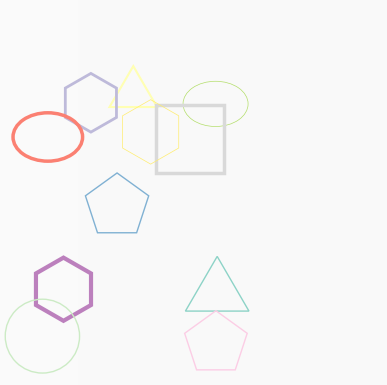[{"shape": "triangle", "thickness": 1, "radius": 0.47, "center": [0.56, 0.239]}, {"shape": "triangle", "thickness": 1.5, "radius": 0.35, "center": [0.344, 0.757]}, {"shape": "hexagon", "thickness": 2, "radius": 0.38, "center": [0.235, 0.733]}, {"shape": "oval", "thickness": 2.5, "radius": 0.45, "center": [0.123, 0.644]}, {"shape": "pentagon", "thickness": 1, "radius": 0.43, "center": [0.302, 0.465]}, {"shape": "oval", "thickness": 0.5, "radius": 0.42, "center": [0.556, 0.73]}, {"shape": "pentagon", "thickness": 1, "radius": 0.42, "center": [0.557, 0.108]}, {"shape": "square", "thickness": 2.5, "radius": 0.44, "center": [0.491, 0.638]}, {"shape": "hexagon", "thickness": 3, "radius": 0.41, "center": [0.164, 0.249]}, {"shape": "circle", "thickness": 1, "radius": 0.48, "center": [0.109, 0.127]}, {"shape": "hexagon", "thickness": 0.5, "radius": 0.42, "center": [0.389, 0.657]}]